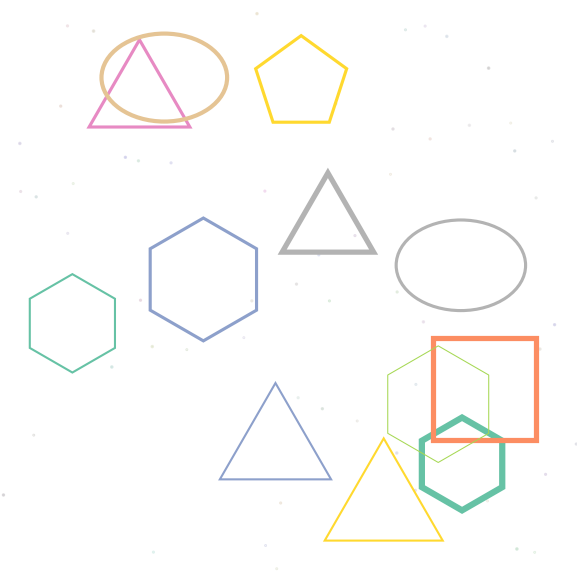[{"shape": "hexagon", "thickness": 3, "radius": 0.4, "center": [0.8, 0.196]}, {"shape": "hexagon", "thickness": 1, "radius": 0.43, "center": [0.125, 0.439]}, {"shape": "square", "thickness": 2.5, "radius": 0.44, "center": [0.839, 0.326]}, {"shape": "triangle", "thickness": 1, "radius": 0.56, "center": [0.477, 0.225]}, {"shape": "hexagon", "thickness": 1.5, "radius": 0.53, "center": [0.352, 0.515]}, {"shape": "triangle", "thickness": 1.5, "radius": 0.5, "center": [0.242, 0.83]}, {"shape": "hexagon", "thickness": 0.5, "radius": 0.5, "center": [0.759, 0.299]}, {"shape": "pentagon", "thickness": 1.5, "radius": 0.41, "center": [0.521, 0.855]}, {"shape": "triangle", "thickness": 1, "radius": 0.59, "center": [0.664, 0.122]}, {"shape": "oval", "thickness": 2, "radius": 0.54, "center": [0.285, 0.865]}, {"shape": "oval", "thickness": 1.5, "radius": 0.56, "center": [0.798, 0.54]}, {"shape": "triangle", "thickness": 2.5, "radius": 0.46, "center": [0.568, 0.608]}]